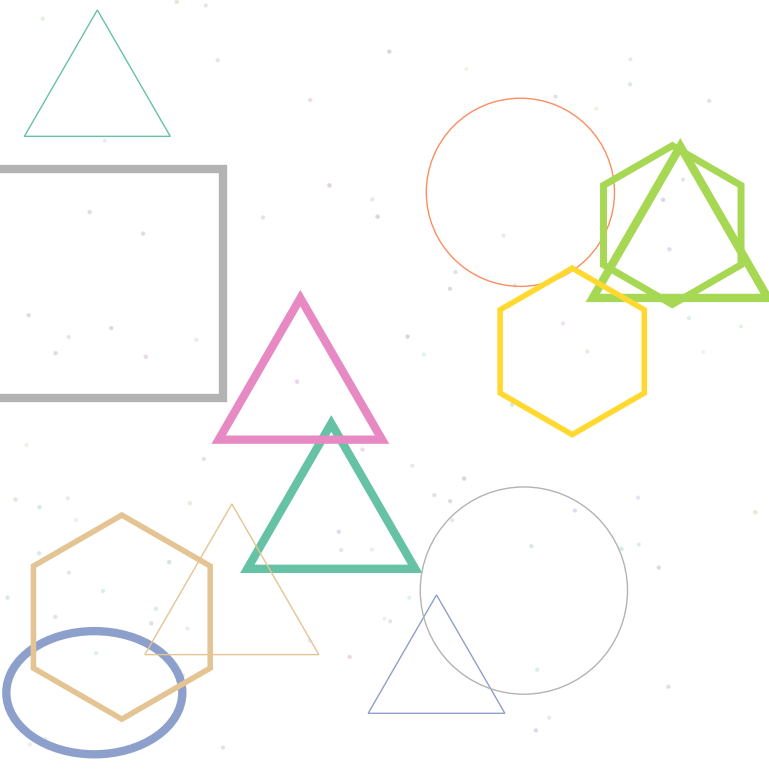[{"shape": "triangle", "thickness": 3, "radius": 0.63, "center": [0.43, 0.324]}, {"shape": "triangle", "thickness": 0.5, "radius": 0.55, "center": [0.126, 0.878]}, {"shape": "circle", "thickness": 0.5, "radius": 0.61, "center": [0.676, 0.75]}, {"shape": "oval", "thickness": 3, "radius": 0.57, "center": [0.122, 0.1]}, {"shape": "triangle", "thickness": 0.5, "radius": 0.51, "center": [0.567, 0.125]}, {"shape": "triangle", "thickness": 3, "radius": 0.61, "center": [0.39, 0.49]}, {"shape": "triangle", "thickness": 3, "radius": 0.66, "center": [0.883, 0.679]}, {"shape": "hexagon", "thickness": 2.5, "radius": 0.52, "center": [0.873, 0.708]}, {"shape": "hexagon", "thickness": 2, "radius": 0.54, "center": [0.743, 0.544]}, {"shape": "triangle", "thickness": 0.5, "radius": 0.65, "center": [0.301, 0.215]}, {"shape": "hexagon", "thickness": 2, "radius": 0.66, "center": [0.158, 0.199]}, {"shape": "square", "thickness": 3, "radius": 0.74, "center": [0.141, 0.631]}, {"shape": "circle", "thickness": 0.5, "radius": 0.67, "center": [0.68, 0.233]}]